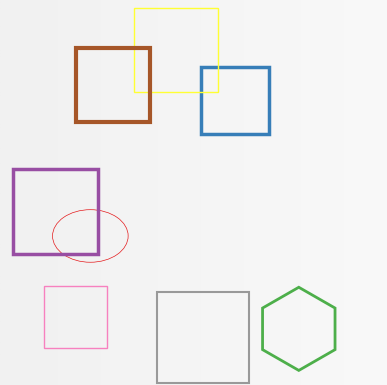[{"shape": "oval", "thickness": 0.5, "radius": 0.49, "center": [0.233, 0.387]}, {"shape": "square", "thickness": 2.5, "radius": 0.44, "center": [0.606, 0.739]}, {"shape": "hexagon", "thickness": 2, "radius": 0.54, "center": [0.771, 0.146]}, {"shape": "square", "thickness": 2.5, "radius": 0.55, "center": [0.143, 0.45]}, {"shape": "square", "thickness": 1, "radius": 0.55, "center": [0.454, 0.87]}, {"shape": "square", "thickness": 3, "radius": 0.48, "center": [0.291, 0.779]}, {"shape": "square", "thickness": 1, "radius": 0.4, "center": [0.195, 0.177]}, {"shape": "square", "thickness": 1.5, "radius": 0.59, "center": [0.523, 0.124]}]